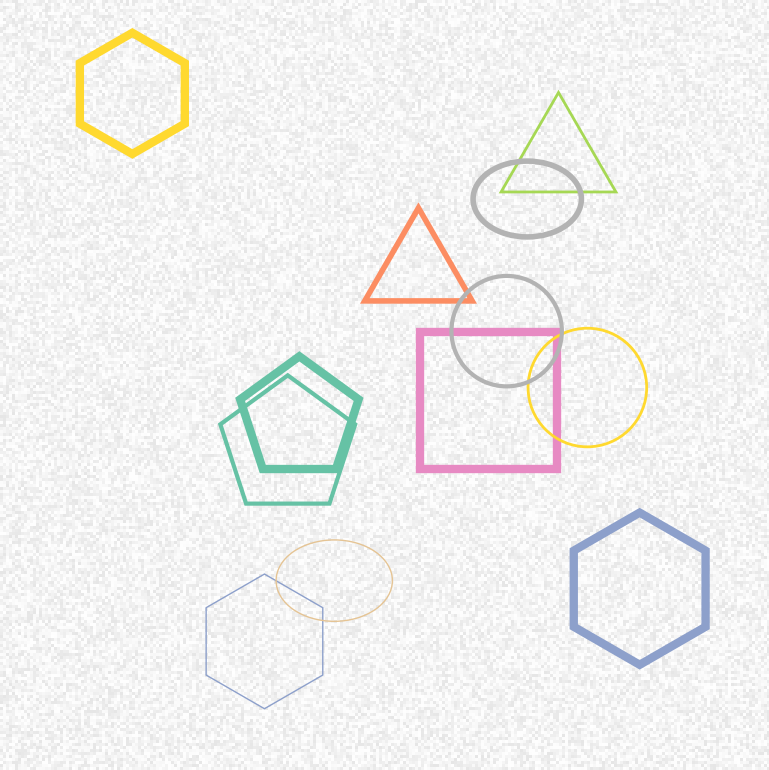[{"shape": "pentagon", "thickness": 3, "radius": 0.4, "center": [0.389, 0.456]}, {"shape": "pentagon", "thickness": 1.5, "radius": 0.46, "center": [0.374, 0.42]}, {"shape": "triangle", "thickness": 2, "radius": 0.4, "center": [0.543, 0.649]}, {"shape": "hexagon", "thickness": 0.5, "radius": 0.44, "center": [0.343, 0.167]}, {"shape": "hexagon", "thickness": 3, "radius": 0.49, "center": [0.831, 0.235]}, {"shape": "square", "thickness": 3, "radius": 0.45, "center": [0.634, 0.48]}, {"shape": "triangle", "thickness": 1, "radius": 0.43, "center": [0.725, 0.794]}, {"shape": "hexagon", "thickness": 3, "radius": 0.39, "center": [0.172, 0.879]}, {"shape": "circle", "thickness": 1, "radius": 0.39, "center": [0.763, 0.497]}, {"shape": "oval", "thickness": 0.5, "radius": 0.38, "center": [0.434, 0.246]}, {"shape": "circle", "thickness": 1.5, "radius": 0.36, "center": [0.658, 0.57]}, {"shape": "oval", "thickness": 2, "radius": 0.35, "center": [0.685, 0.742]}]